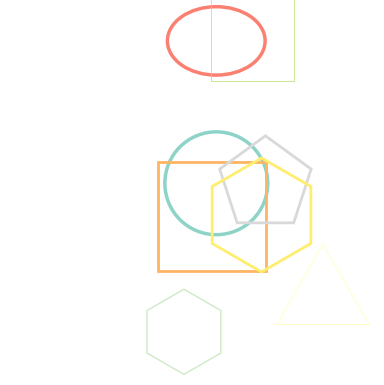[{"shape": "circle", "thickness": 2.5, "radius": 0.67, "center": [0.562, 0.524]}, {"shape": "triangle", "thickness": 0.5, "radius": 0.7, "center": [0.839, 0.226]}, {"shape": "oval", "thickness": 2.5, "radius": 0.63, "center": [0.562, 0.894]}, {"shape": "square", "thickness": 2, "radius": 0.7, "center": [0.551, 0.438]}, {"shape": "square", "thickness": 0.5, "radius": 0.54, "center": [0.656, 0.898]}, {"shape": "pentagon", "thickness": 2, "radius": 0.62, "center": [0.689, 0.522]}, {"shape": "hexagon", "thickness": 1, "radius": 0.55, "center": [0.478, 0.138]}, {"shape": "hexagon", "thickness": 2, "radius": 0.74, "center": [0.679, 0.442]}]